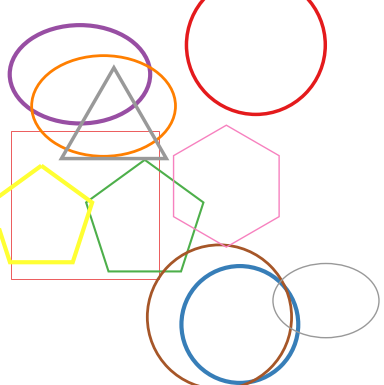[{"shape": "square", "thickness": 0.5, "radius": 0.96, "center": [0.221, 0.469]}, {"shape": "circle", "thickness": 2.5, "radius": 0.9, "center": [0.665, 0.883]}, {"shape": "circle", "thickness": 3, "radius": 0.76, "center": [0.623, 0.157]}, {"shape": "pentagon", "thickness": 1.5, "radius": 0.8, "center": [0.376, 0.425]}, {"shape": "oval", "thickness": 3, "radius": 0.91, "center": [0.208, 0.807]}, {"shape": "oval", "thickness": 2, "radius": 0.93, "center": [0.269, 0.725]}, {"shape": "pentagon", "thickness": 3, "radius": 0.69, "center": [0.107, 0.431]}, {"shape": "circle", "thickness": 2, "radius": 0.94, "center": [0.57, 0.177]}, {"shape": "hexagon", "thickness": 1, "radius": 0.79, "center": [0.588, 0.516]}, {"shape": "triangle", "thickness": 2.5, "radius": 0.79, "center": [0.296, 0.667]}, {"shape": "oval", "thickness": 1, "radius": 0.69, "center": [0.847, 0.219]}]